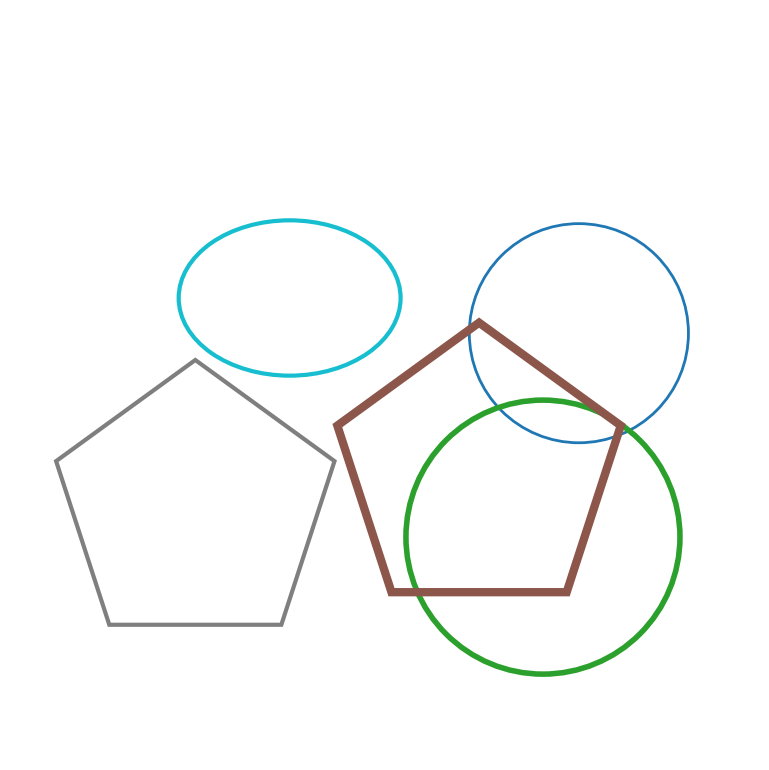[{"shape": "circle", "thickness": 1, "radius": 0.71, "center": [0.752, 0.567]}, {"shape": "circle", "thickness": 2, "radius": 0.89, "center": [0.705, 0.302]}, {"shape": "pentagon", "thickness": 3, "radius": 0.97, "center": [0.622, 0.387]}, {"shape": "pentagon", "thickness": 1.5, "radius": 0.95, "center": [0.254, 0.342]}, {"shape": "oval", "thickness": 1.5, "radius": 0.72, "center": [0.376, 0.613]}]